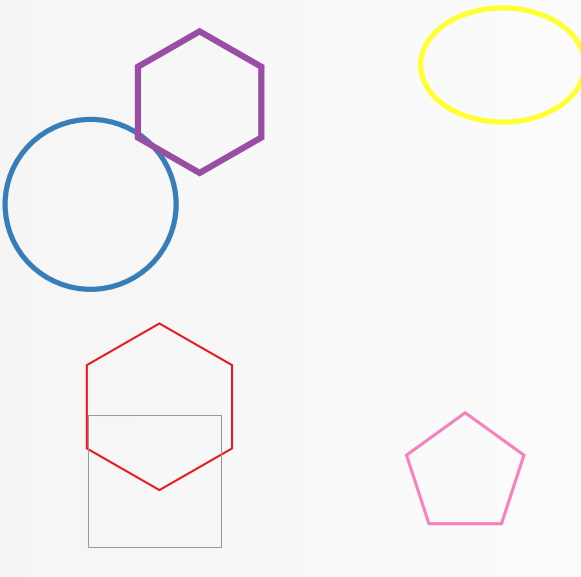[{"shape": "hexagon", "thickness": 1, "radius": 0.72, "center": [0.274, 0.295]}, {"shape": "circle", "thickness": 2.5, "radius": 0.74, "center": [0.156, 0.645]}, {"shape": "hexagon", "thickness": 3, "radius": 0.61, "center": [0.343, 0.822]}, {"shape": "oval", "thickness": 2.5, "radius": 0.71, "center": [0.865, 0.887]}, {"shape": "pentagon", "thickness": 1.5, "radius": 0.53, "center": [0.8, 0.178]}, {"shape": "square", "thickness": 0.5, "radius": 0.57, "center": [0.266, 0.167]}]